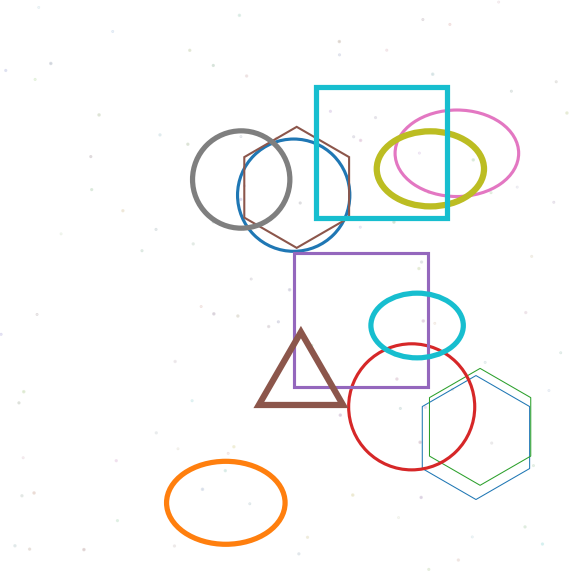[{"shape": "circle", "thickness": 1.5, "radius": 0.49, "center": [0.509, 0.661]}, {"shape": "hexagon", "thickness": 0.5, "radius": 0.54, "center": [0.824, 0.241]}, {"shape": "oval", "thickness": 2.5, "radius": 0.51, "center": [0.391, 0.128]}, {"shape": "hexagon", "thickness": 0.5, "radius": 0.51, "center": [0.831, 0.26]}, {"shape": "circle", "thickness": 1.5, "radius": 0.55, "center": [0.713, 0.295]}, {"shape": "square", "thickness": 1.5, "radius": 0.58, "center": [0.626, 0.446]}, {"shape": "hexagon", "thickness": 1, "radius": 0.52, "center": [0.514, 0.675]}, {"shape": "triangle", "thickness": 3, "radius": 0.42, "center": [0.521, 0.34]}, {"shape": "oval", "thickness": 1.5, "radius": 0.54, "center": [0.791, 0.734]}, {"shape": "circle", "thickness": 2.5, "radius": 0.42, "center": [0.418, 0.688]}, {"shape": "oval", "thickness": 3, "radius": 0.46, "center": [0.745, 0.707]}, {"shape": "square", "thickness": 2.5, "radius": 0.57, "center": [0.661, 0.735]}, {"shape": "oval", "thickness": 2.5, "radius": 0.4, "center": [0.722, 0.435]}]